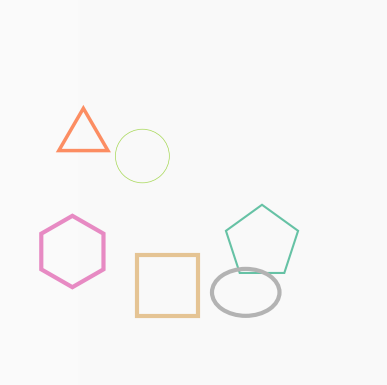[{"shape": "pentagon", "thickness": 1.5, "radius": 0.49, "center": [0.676, 0.37]}, {"shape": "triangle", "thickness": 2.5, "radius": 0.37, "center": [0.215, 0.645]}, {"shape": "hexagon", "thickness": 3, "radius": 0.46, "center": [0.187, 0.347]}, {"shape": "circle", "thickness": 0.5, "radius": 0.35, "center": [0.367, 0.595]}, {"shape": "square", "thickness": 3, "radius": 0.4, "center": [0.432, 0.26]}, {"shape": "oval", "thickness": 3, "radius": 0.44, "center": [0.634, 0.241]}]